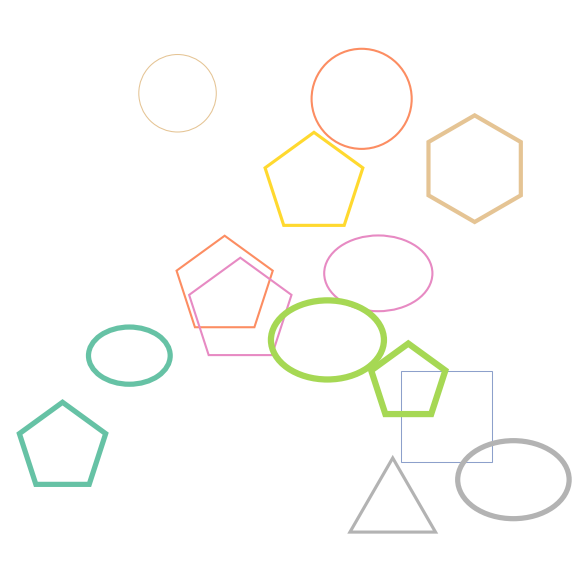[{"shape": "pentagon", "thickness": 2.5, "radius": 0.39, "center": [0.108, 0.224]}, {"shape": "oval", "thickness": 2.5, "radius": 0.35, "center": [0.224, 0.383]}, {"shape": "pentagon", "thickness": 1, "radius": 0.44, "center": [0.389, 0.503]}, {"shape": "circle", "thickness": 1, "radius": 0.43, "center": [0.626, 0.828]}, {"shape": "square", "thickness": 0.5, "radius": 0.39, "center": [0.773, 0.278]}, {"shape": "pentagon", "thickness": 1, "radius": 0.47, "center": [0.416, 0.46]}, {"shape": "oval", "thickness": 1, "radius": 0.47, "center": [0.655, 0.526]}, {"shape": "oval", "thickness": 3, "radius": 0.49, "center": [0.567, 0.411]}, {"shape": "pentagon", "thickness": 3, "radius": 0.34, "center": [0.707, 0.337]}, {"shape": "pentagon", "thickness": 1.5, "radius": 0.45, "center": [0.544, 0.681]}, {"shape": "hexagon", "thickness": 2, "radius": 0.46, "center": [0.822, 0.707]}, {"shape": "circle", "thickness": 0.5, "radius": 0.34, "center": [0.307, 0.838]}, {"shape": "triangle", "thickness": 1.5, "radius": 0.43, "center": [0.68, 0.121]}, {"shape": "oval", "thickness": 2.5, "radius": 0.48, "center": [0.889, 0.169]}]